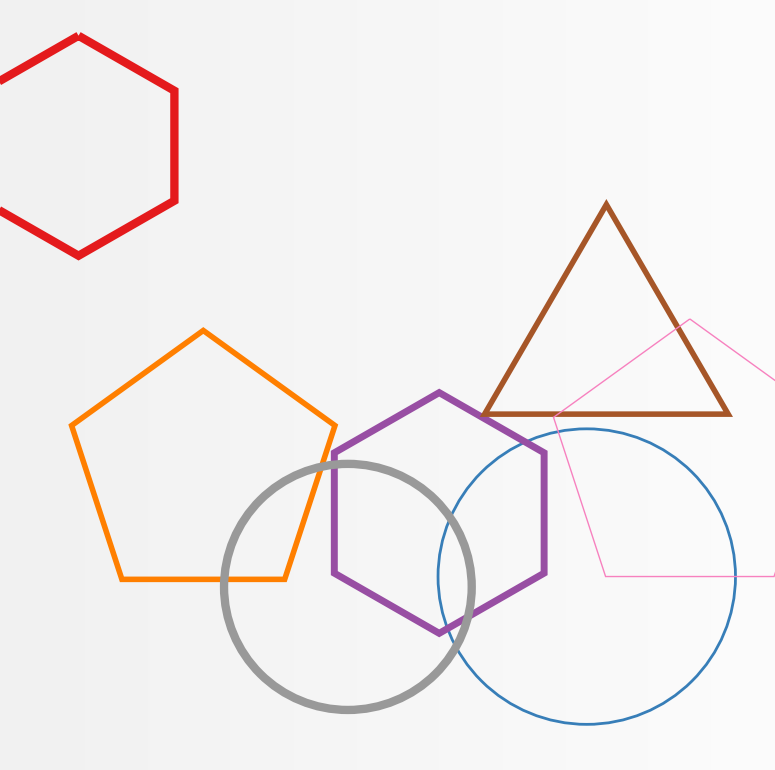[{"shape": "hexagon", "thickness": 3, "radius": 0.71, "center": [0.101, 0.811]}, {"shape": "circle", "thickness": 1, "radius": 0.96, "center": [0.757, 0.251]}, {"shape": "hexagon", "thickness": 2.5, "radius": 0.78, "center": [0.567, 0.334]}, {"shape": "pentagon", "thickness": 2, "radius": 0.89, "center": [0.262, 0.392]}, {"shape": "triangle", "thickness": 2, "radius": 0.91, "center": [0.782, 0.553]}, {"shape": "pentagon", "thickness": 0.5, "radius": 0.92, "center": [0.89, 0.401]}, {"shape": "circle", "thickness": 3, "radius": 0.8, "center": [0.449, 0.238]}]